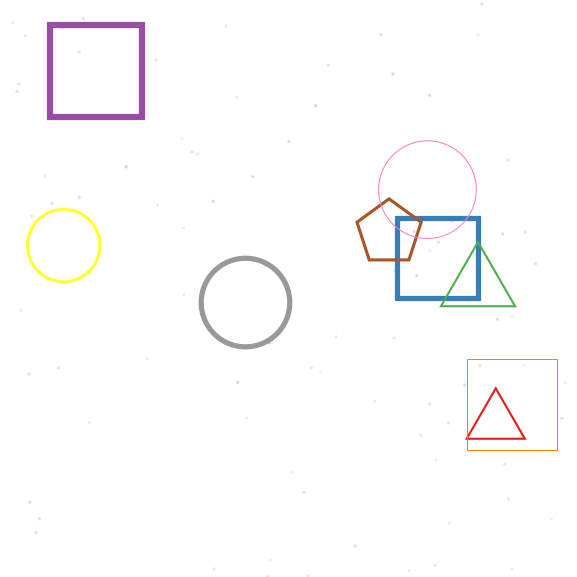[{"shape": "triangle", "thickness": 1, "radius": 0.29, "center": [0.858, 0.268]}, {"shape": "square", "thickness": 2.5, "radius": 0.35, "center": [0.758, 0.553]}, {"shape": "triangle", "thickness": 1, "radius": 0.37, "center": [0.828, 0.506]}, {"shape": "square", "thickness": 3, "radius": 0.4, "center": [0.167, 0.876]}, {"shape": "square", "thickness": 0.5, "radius": 0.39, "center": [0.886, 0.299]}, {"shape": "circle", "thickness": 1.5, "radius": 0.31, "center": [0.11, 0.574]}, {"shape": "pentagon", "thickness": 1.5, "radius": 0.29, "center": [0.674, 0.596]}, {"shape": "circle", "thickness": 0.5, "radius": 0.42, "center": [0.74, 0.671]}, {"shape": "circle", "thickness": 2.5, "radius": 0.38, "center": [0.425, 0.475]}]